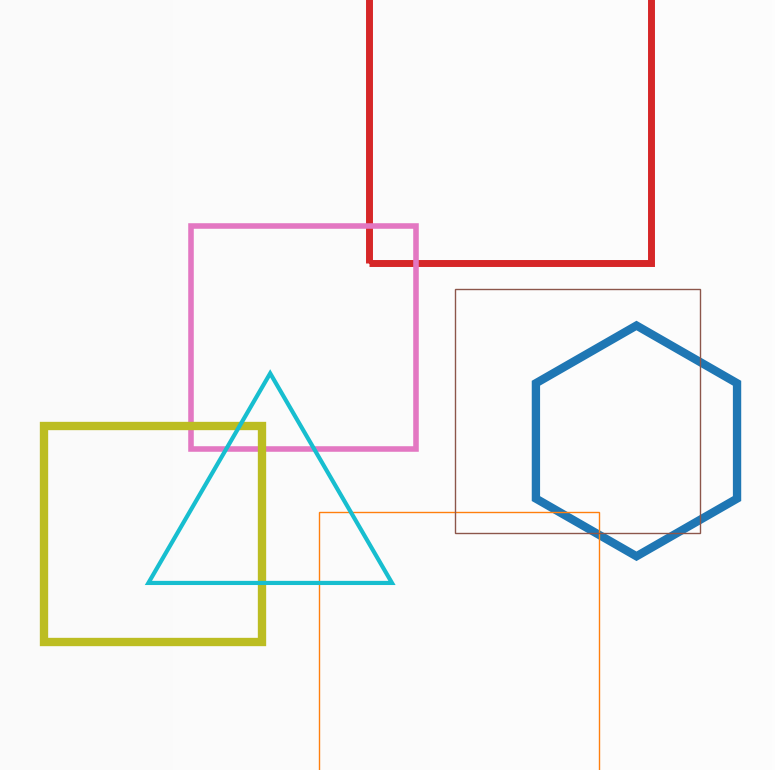[{"shape": "hexagon", "thickness": 3, "radius": 0.75, "center": [0.821, 0.427]}, {"shape": "square", "thickness": 0.5, "radius": 0.9, "center": [0.592, 0.155]}, {"shape": "square", "thickness": 2.5, "radius": 0.91, "center": [0.658, 0.84]}, {"shape": "square", "thickness": 0.5, "radius": 0.79, "center": [0.745, 0.466]}, {"shape": "square", "thickness": 2, "radius": 0.73, "center": [0.392, 0.562]}, {"shape": "square", "thickness": 3, "radius": 0.7, "center": [0.197, 0.307]}, {"shape": "triangle", "thickness": 1.5, "radius": 0.91, "center": [0.349, 0.334]}]